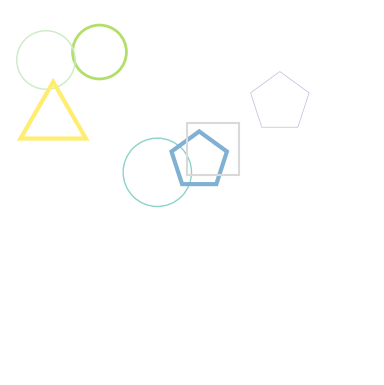[{"shape": "circle", "thickness": 1, "radius": 0.44, "center": [0.409, 0.552]}, {"shape": "pentagon", "thickness": 0.5, "radius": 0.4, "center": [0.727, 0.734]}, {"shape": "pentagon", "thickness": 3, "radius": 0.38, "center": [0.517, 0.583]}, {"shape": "circle", "thickness": 2, "radius": 0.35, "center": [0.258, 0.865]}, {"shape": "square", "thickness": 1.5, "radius": 0.34, "center": [0.554, 0.613]}, {"shape": "circle", "thickness": 1, "radius": 0.38, "center": [0.119, 0.844]}, {"shape": "triangle", "thickness": 3, "radius": 0.49, "center": [0.138, 0.689]}]